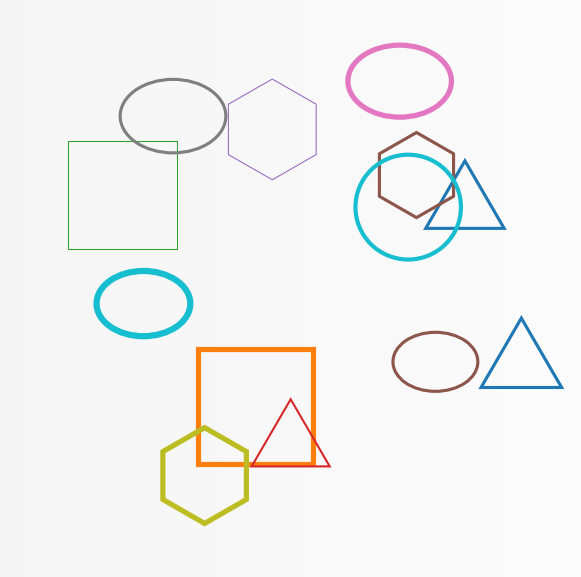[{"shape": "triangle", "thickness": 1.5, "radius": 0.4, "center": [0.897, 0.368]}, {"shape": "triangle", "thickness": 1.5, "radius": 0.39, "center": [0.8, 0.643]}, {"shape": "square", "thickness": 2.5, "radius": 0.49, "center": [0.439, 0.295]}, {"shape": "square", "thickness": 0.5, "radius": 0.47, "center": [0.211, 0.661]}, {"shape": "triangle", "thickness": 1, "radius": 0.39, "center": [0.5, 0.23]}, {"shape": "hexagon", "thickness": 0.5, "radius": 0.44, "center": [0.468, 0.775]}, {"shape": "oval", "thickness": 1.5, "radius": 0.37, "center": [0.749, 0.373]}, {"shape": "hexagon", "thickness": 1.5, "radius": 0.37, "center": [0.717, 0.696]}, {"shape": "oval", "thickness": 2.5, "radius": 0.45, "center": [0.688, 0.859]}, {"shape": "oval", "thickness": 1.5, "radius": 0.45, "center": [0.298, 0.798]}, {"shape": "hexagon", "thickness": 2.5, "radius": 0.41, "center": [0.352, 0.176]}, {"shape": "circle", "thickness": 2, "radius": 0.45, "center": [0.702, 0.64]}, {"shape": "oval", "thickness": 3, "radius": 0.4, "center": [0.247, 0.473]}]